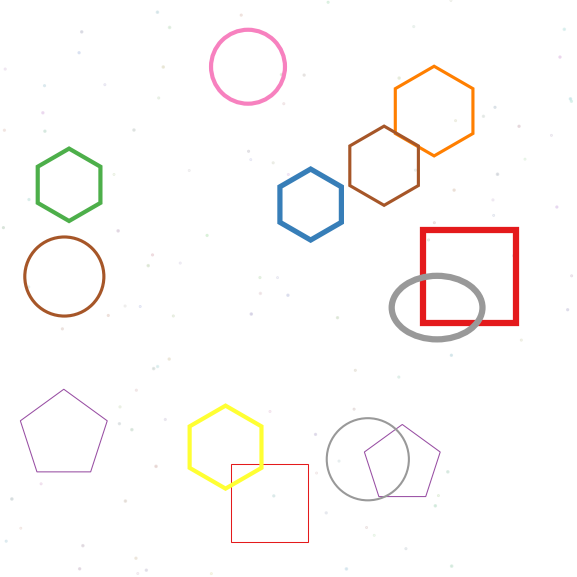[{"shape": "square", "thickness": 0.5, "radius": 0.33, "center": [0.467, 0.128]}, {"shape": "square", "thickness": 3, "radius": 0.41, "center": [0.813, 0.52]}, {"shape": "hexagon", "thickness": 2.5, "radius": 0.31, "center": [0.538, 0.645]}, {"shape": "hexagon", "thickness": 2, "radius": 0.31, "center": [0.12, 0.679]}, {"shape": "pentagon", "thickness": 0.5, "radius": 0.35, "center": [0.697, 0.195]}, {"shape": "pentagon", "thickness": 0.5, "radius": 0.4, "center": [0.11, 0.246]}, {"shape": "hexagon", "thickness": 1.5, "radius": 0.39, "center": [0.752, 0.807]}, {"shape": "hexagon", "thickness": 2, "radius": 0.36, "center": [0.391, 0.225]}, {"shape": "hexagon", "thickness": 1.5, "radius": 0.34, "center": [0.665, 0.712]}, {"shape": "circle", "thickness": 1.5, "radius": 0.34, "center": [0.111, 0.52]}, {"shape": "circle", "thickness": 2, "radius": 0.32, "center": [0.429, 0.884]}, {"shape": "oval", "thickness": 3, "radius": 0.39, "center": [0.757, 0.467]}, {"shape": "circle", "thickness": 1, "radius": 0.36, "center": [0.637, 0.204]}]